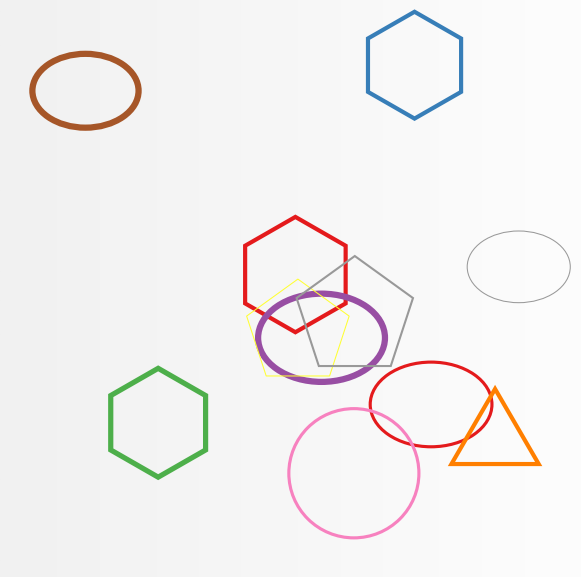[{"shape": "oval", "thickness": 1.5, "radius": 0.52, "center": [0.742, 0.299]}, {"shape": "hexagon", "thickness": 2, "radius": 0.5, "center": [0.508, 0.524]}, {"shape": "hexagon", "thickness": 2, "radius": 0.46, "center": [0.713, 0.886]}, {"shape": "hexagon", "thickness": 2.5, "radius": 0.47, "center": [0.272, 0.267]}, {"shape": "oval", "thickness": 3, "radius": 0.55, "center": [0.553, 0.414]}, {"shape": "triangle", "thickness": 2, "radius": 0.43, "center": [0.852, 0.239]}, {"shape": "pentagon", "thickness": 0.5, "radius": 0.46, "center": [0.512, 0.423]}, {"shape": "oval", "thickness": 3, "radius": 0.46, "center": [0.147, 0.842]}, {"shape": "circle", "thickness": 1.5, "radius": 0.56, "center": [0.609, 0.18]}, {"shape": "pentagon", "thickness": 1, "radius": 0.53, "center": [0.61, 0.451]}, {"shape": "oval", "thickness": 0.5, "radius": 0.44, "center": [0.892, 0.537]}]